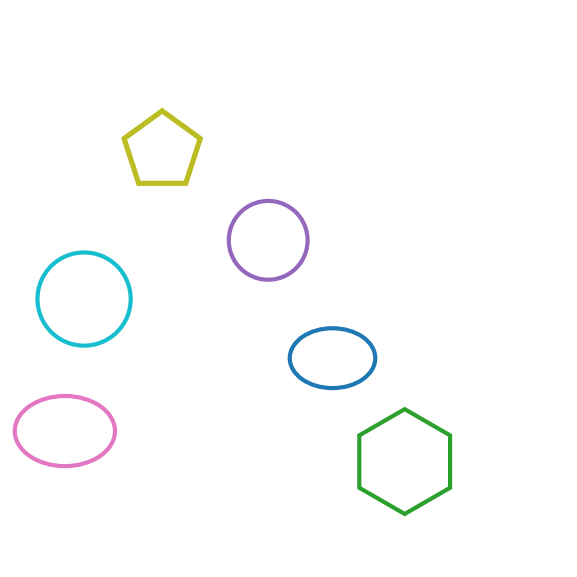[{"shape": "oval", "thickness": 2, "radius": 0.37, "center": [0.576, 0.379]}, {"shape": "hexagon", "thickness": 2, "radius": 0.45, "center": [0.701, 0.2]}, {"shape": "circle", "thickness": 2, "radius": 0.34, "center": [0.464, 0.583]}, {"shape": "oval", "thickness": 2, "radius": 0.43, "center": [0.112, 0.253]}, {"shape": "pentagon", "thickness": 2.5, "radius": 0.35, "center": [0.281, 0.738]}, {"shape": "circle", "thickness": 2, "radius": 0.4, "center": [0.146, 0.481]}]